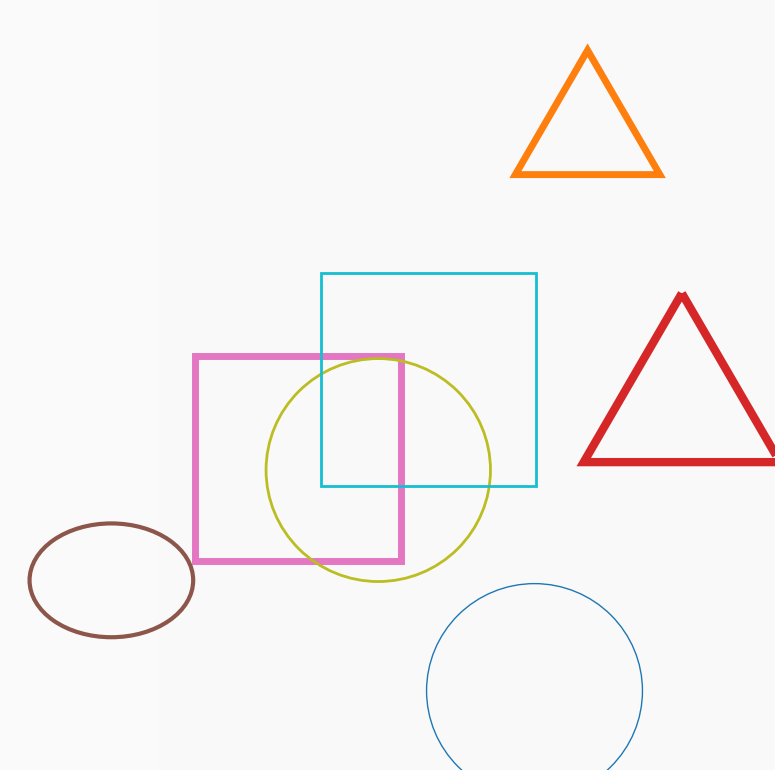[{"shape": "circle", "thickness": 0.5, "radius": 0.7, "center": [0.69, 0.103]}, {"shape": "triangle", "thickness": 2.5, "radius": 0.54, "center": [0.758, 0.827]}, {"shape": "triangle", "thickness": 3, "radius": 0.73, "center": [0.88, 0.473]}, {"shape": "oval", "thickness": 1.5, "radius": 0.53, "center": [0.144, 0.246]}, {"shape": "square", "thickness": 2.5, "radius": 0.67, "center": [0.384, 0.405]}, {"shape": "circle", "thickness": 1, "radius": 0.72, "center": [0.488, 0.39]}, {"shape": "square", "thickness": 1, "radius": 0.69, "center": [0.552, 0.507]}]